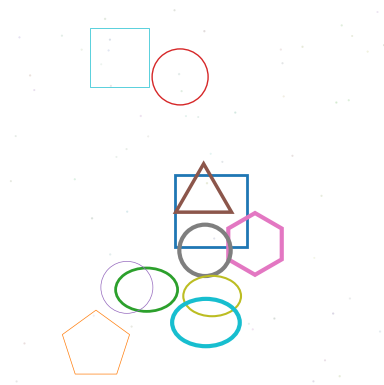[{"shape": "square", "thickness": 2, "radius": 0.47, "center": [0.549, 0.452]}, {"shape": "pentagon", "thickness": 0.5, "radius": 0.46, "center": [0.249, 0.103]}, {"shape": "oval", "thickness": 2, "radius": 0.4, "center": [0.381, 0.248]}, {"shape": "circle", "thickness": 1, "radius": 0.36, "center": [0.468, 0.8]}, {"shape": "circle", "thickness": 0.5, "radius": 0.34, "center": [0.33, 0.254]}, {"shape": "triangle", "thickness": 2.5, "radius": 0.42, "center": [0.529, 0.491]}, {"shape": "hexagon", "thickness": 3, "radius": 0.4, "center": [0.662, 0.366]}, {"shape": "circle", "thickness": 3, "radius": 0.33, "center": [0.532, 0.35]}, {"shape": "oval", "thickness": 1.5, "radius": 0.37, "center": [0.551, 0.231]}, {"shape": "square", "thickness": 0.5, "radius": 0.39, "center": [0.31, 0.851]}, {"shape": "oval", "thickness": 3, "radius": 0.44, "center": [0.535, 0.162]}]